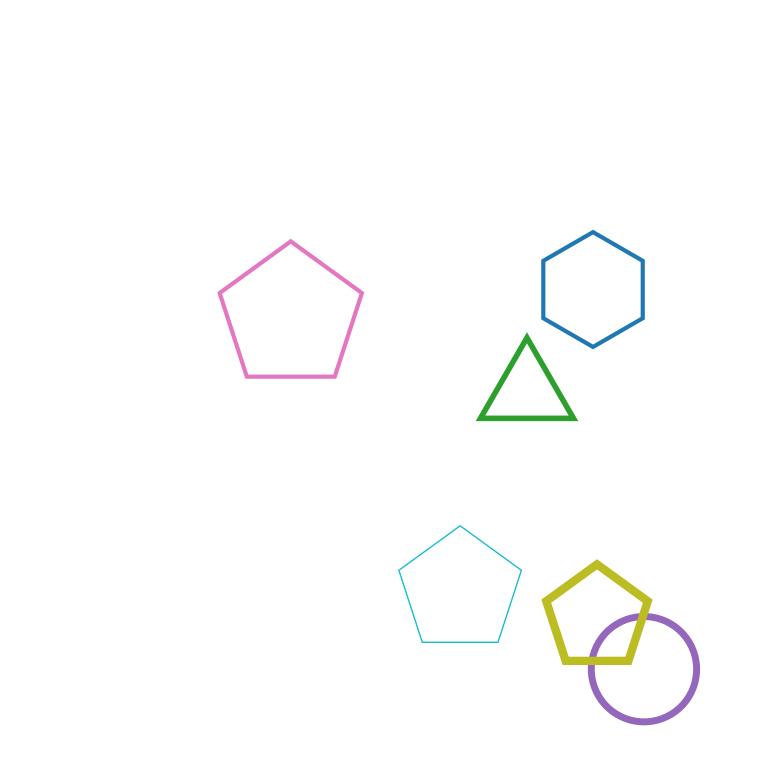[{"shape": "hexagon", "thickness": 1.5, "radius": 0.37, "center": [0.77, 0.624]}, {"shape": "triangle", "thickness": 2, "radius": 0.35, "center": [0.684, 0.492]}, {"shape": "circle", "thickness": 2.5, "radius": 0.34, "center": [0.836, 0.131]}, {"shape": "pentagon", "thickness": 1.5, "radius": 0.49, "center": [0.378, 0.589]}, {"shape": "pentagon", "thickness": 3, "radius": 0.35, "center": [0.775, 0.198]}, {"shape": "pentagon", "thickness": 0.5, "radius": 0.42, "center": [0.598, 0.234]}]